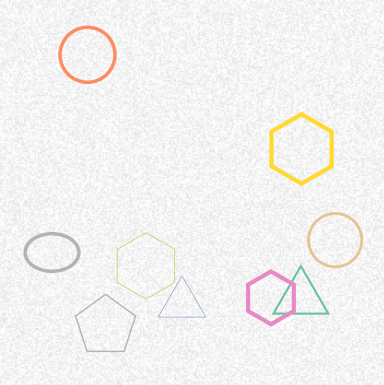[{"shape": "triangle", "thickness": 1.5, "radius": 0.41, "center": [0.782, 0.227]}, {"shape": "circle", "thickness": 2.5, "radius": 0.36, "center": [0.227, 0.858]}, {"shape": "triangle", "thickness": 0.5, "radius": 0.36, "center": [0.473, 0.212]}, {"shape": "hexagon", "thickness": 3, "radius": 0.34, "center": [0.704, 0.226]}, {"shape": "hexagon", "thickness": 0.5, "radius": 0.43, "center": [0.379, 0.309]}, {"shape": "hexagon", "thickness": 3, "radius": 0.45, "center": [0.783, 0.613]}, {"shape": "circle", "thickness": 2, "radius": 0.35, "center": [0.871, 0.376]}, {"shape": "pentagon", "thickness": 1, "radius": 0.41, "center": [0.274, 0.154]}, {"shape": "oval", "thickness": 2.5, "radius": 0.35, "center": [0.135, 0.344]}]